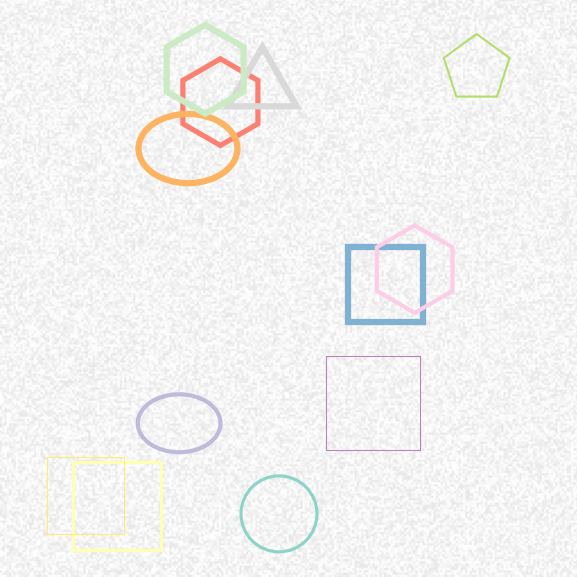[{"shape": "circle", "thickness": 1.5, "radius": 0.33, "center": [0.483, 0.109]}, {"shape": "square", "thickness": 1.5, "radius": 0.38, "center": [0.202, 0.123]}, {"shape": "oval", "thickness": 2, "radius": 0.36, "center": [0.31, 0.266]}, {"shape": "hexagon", "thickness": 2.5, "radius": 0.38, "center": [0.382, 0.822]}, {"shape": "square", "thickness": 3, "radius": 0.33, "center": [0.667, 0.507]}, {"shape": "oval", "thickness": 3, "radius": 0.43, "center": [0.325, 0.742]}, {"shape": "pentagon", "thickness": 1, "radius": 0.3, "center": [0.825, 0.88]}, {"shape": "hexagon", "thickness": 2, "radius": 0.38, "center": [0.718, 0.533]}, {"shape": "triangle", "thickness": 3, "radius": 0.34, "center": [0.454, 0.849]}, {"shape": "square", "thickness": 0.5, "radius": 0.41, "center": [0.646, 0.302]}, {"shape": "hexagon", "thickness": 3, "radius": 0.38, "center": [0.355, 0.879]}, {"shape": "square", "thickness": 0.5, "radius": 0.33, "center": [0.148, 0.141]}]